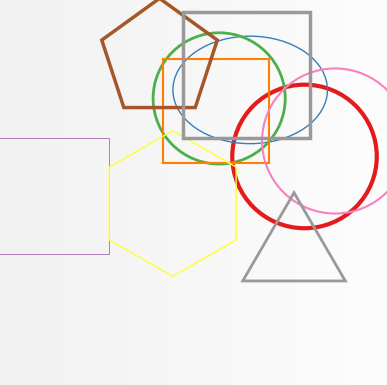[{"shape": "circle", "thickness": 3, "radius": 0.93, "center": [0.786, 0.594]}, {"shape": "oval", "thickness": 1, "radius": 1.0, "center": [0.646, 0.766]}, {"shape": "circle", "thickness": 2, "radius": 0.85, "center": [0.566, 0.744]}, {"shape": "square", "thickness": 0.5, "radius": 0.75, "center": [0.131, 0.491]}, {"shape": "square", "thickness": 1.5, "radius": 0.68, "center": [0.558, 0.712]}, {"shape": "hexagon", "thickness": 1, "radius": 0.95, "center": [0.446, 0.471]}, {"shape": "pentagon", "thickness": 2.5, "radius": 0.78, "center": [0.412, 0.847]}, {"shape": "circle", "thickness": 1.5, "radius": 0.94, "center": [0.865, 0.634]}, {"shape": "square", "thickness": 2.5, "radius": 0.82, "center": [0.636, 0.805]}, {"shape": "triangle", "thickness": 2, "radius": 0.76, "center": [0.759, 0.347]}]